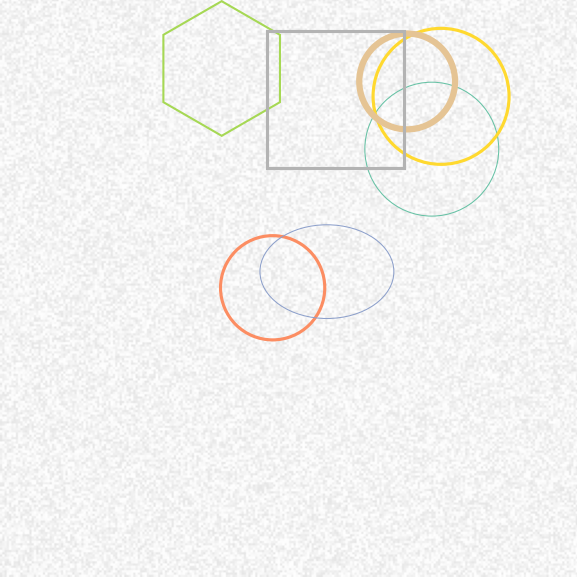[{"shape": "circle", "thickness": 0.5, "radius": 0.58, "center": [0.748, 0.741]}, {"shape": "circle", "thickness": 1.5, "radius": 0.45, "center": [0.472, 0.501]}, {"shape": "oval", "thickness": 0.5, "radius": 0.58, "center": [0.566, 0.529]}, {"shape": "hexagon", "thickness": 1, "radius": 0.58, "center": [0.384, 0.881]}, {"shape": "circle", "thickness": 1.5, "radius": 0.59, "center": [0.764, 0.832]}, {"shape": "circle", "thickness": 3, "radius": 0.41, "center": [0.705, 0.858]}, {"shape": "square", "thickness": 1.5, "radius": 0.59, "center": [0.581, 0.826]}]